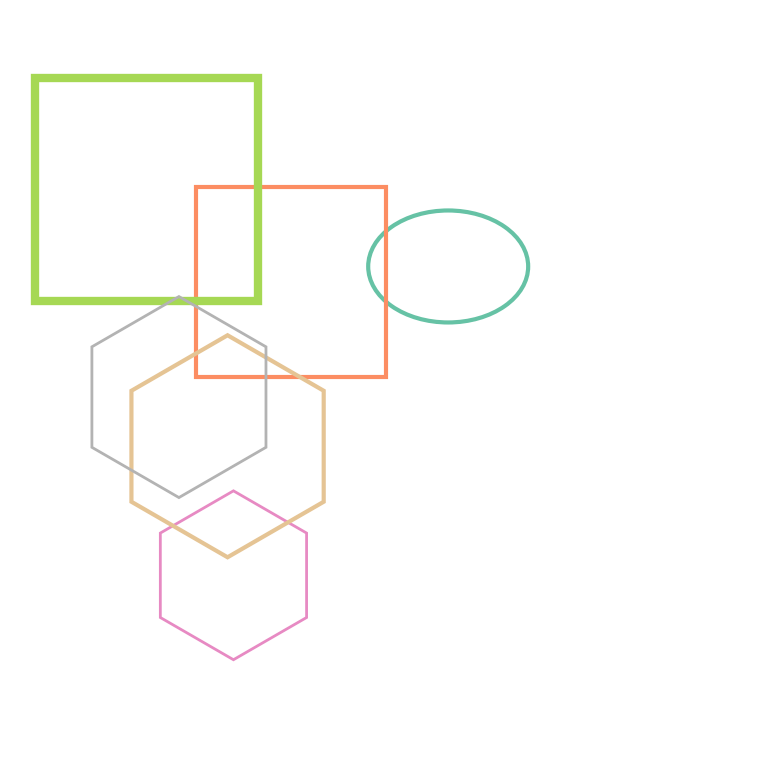[{"shape": "oval", "thickness": 1.5, "radius": 0.52, "center": [0.582, 0.654]}, {"shape": "square", "thickness": 1.5, "radius": 0.62, "center": [0.378, 0.633]}, {"shape": "hexagon", "thickness": 1, "radius": 0.55, "center": [0.303, 0.253]}, {"shape": "square", "thickness": 3, "radius": 0.72, "center": [0.191, 0.754]}, {"shape": "hexagon", "thickness": 1.5, "radius": 0.72, "center": [0.296, 0.42]}, {"shape": "hexagon", "thickness": 1, "radius": 0.65, "center": [0.232, 0.484]}]